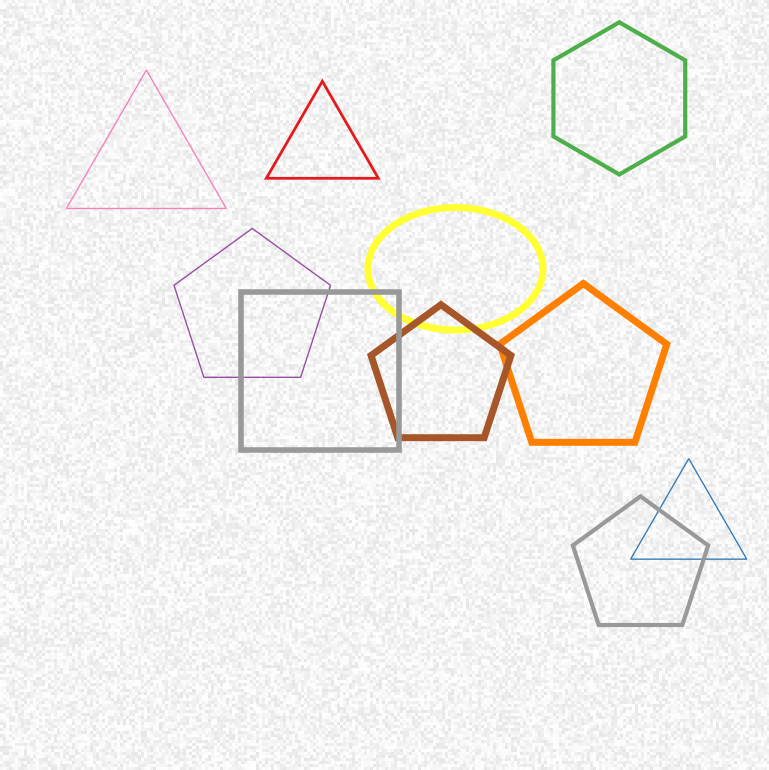[{"shape": "triangle", "thickness": 1, "radius": 0.42, "center": [0.419, 0.81]}, {"shape": "triangle", "thickness": 0.5, "radius": 0.44, "center": [0.894, 0.317]}, {"shape": "hexagon", "thickness": 1.5, "radius": 0.49, "center": [0.804, 0.872]}, {"shape": "pentagon", "thickness": 0.5, "radius": 0.53, "center": [0.328, 0.596]}, {"shape": "pentagon", "thickness": 2.5, "radius": 0.57, "center": [0.758, 0.518]}, {"shape": "oval", "thickness": 2.5, "radius": 0.57, "center": [0.592, 0.651]}, {"shape": "pentagon", "thickness": 2.5, "radius": 0.48, "center": [0.573, 0.509]}, {"shape": "triangle", "thickness": 0.5, "radius": 0.6, "center": [0.19, 0.789]}, {"shape": "square", "thickness": 2, "radius": 0.51, "center": [0.415, 0.518]}, {"shape": "pentagon", "thickness": 1.5, "radius": 0.46, "center": [0.832, 0.263]}]